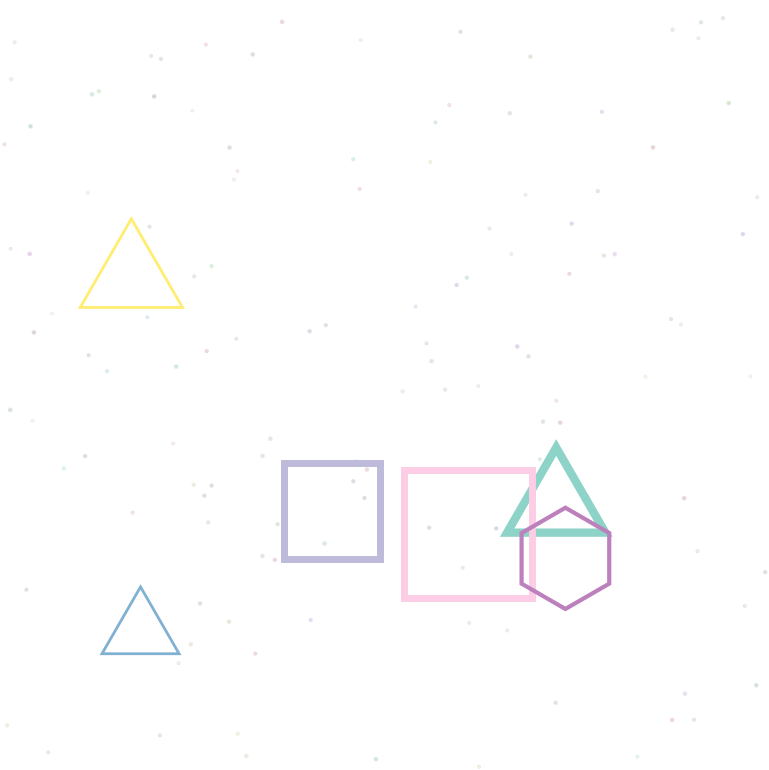[{"shape": "triangle", "thickness": 3, "radius": 0.37, "center": [0.722, 0.345]}, {"shape": "square", "thickness": 2.5, "radius": 0.31, "center": [0.431, 0.336]}, {"shape": "triangle", "thickness": 1, "radius": 0.29, "center": [0.183, 0.18]}, {"shape": "square", "thickness": 2.5, "radius": 0.42, "center": [0.608, 0.307]}, {"shape": "hexagon", "thickness": 1.5, "radius": 0.33, "center": [0.734, 0.275]}, {"shape": "triangle", "thickness": 1, "radius": 0.38, "center": [0.171, 0.639]}]